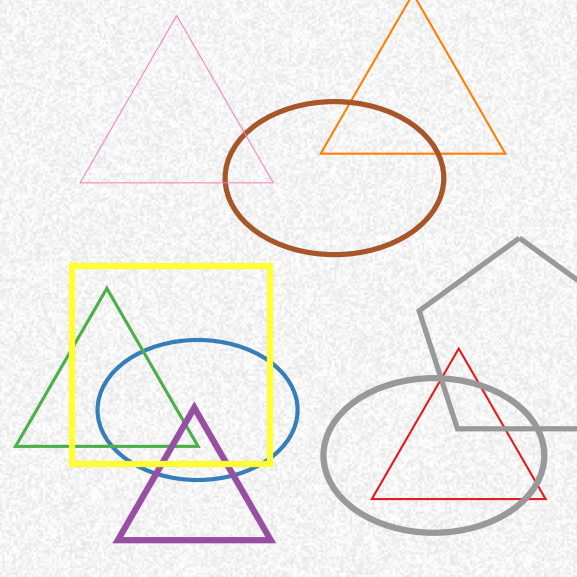[{"shape": "triangle", "thickness": 1, "radius": 0.87, "center": [0.794, 0.222]}, {"shape": "oval", "thickness": 2, "radius": 0.87, "center": [0.342, 0.289]}, {"shape": "triangle", "thickness": 1.5, "radius": 0.91, "center": [0.185, 0.317]}, {"shape": "triangle", "thickness": 3, "radius": 0.76, "center": [0.336, 0.14]}, {"shape": "triangle", "thickness": 1, "radius": 0.92, "center": [0.715, 0.825]}, {"shape": "square", "thickness": 3, "radius": 0.86, "center": [0.296, 0.367]}, {"shape": "oval", "thickness": 2.5, "radius": 0.95, "center": [0.579, 0.691]}, {"shape": "triangle", "thickness": 0.5, "radius": 0.97, "center": [0.306, 0.779]}, {"shape": "pentagon", "thickness": 2.5, "radius": 0.91, "center": [0.899, 0.404]}, {"shape": "oval", "thickness": 3, "radius": 0.96, "center": [0.751, 0.21]}]